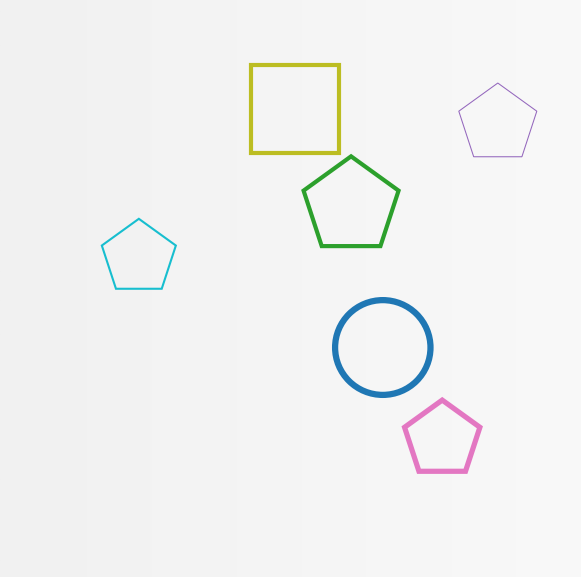[{"shape": "circle", "thickness": 3, "radius": 0.41, "center": [0.659, 0.397]}, {"shape": "pentagon", "thickness": 2, "radius": 0.43, "center": [0.604, 0.642]}, {"shape": "pentagon", "thickness": 0.5, "radius": 0.35, "center": [0.856, 0.785]}, {"shape": "pentagon", "thickness": 2.5, "radius": 0.34, "center": [0.761, 0.238]}, {"shape": "square", "thickness": 2, "radius": 0.38, "center": [0.508, 0.811]}, {"shape": "pentagon", "thickness": 1, "radius": 0.33, "center": [0.239, 0.553]}]